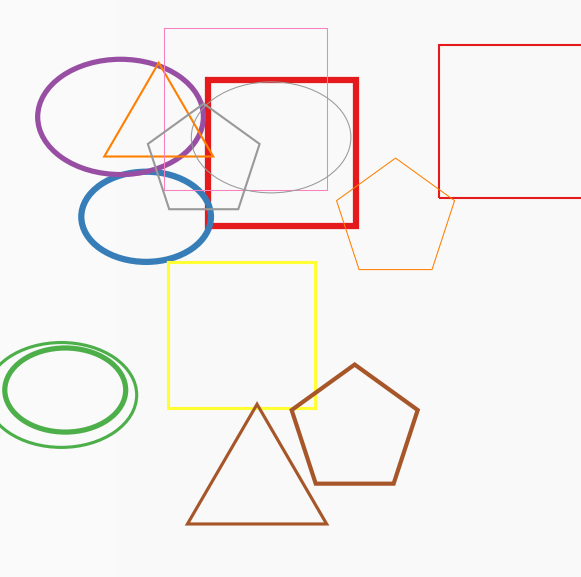[{"shape": "square", "thickness": 3, "radius": 0.63, "center": [0.485, 0.734]}, {"shape": "square", "thickness": 1, "radius": 0.66, "center": [0.887, 0.789]}, {"shape": "oval", "thickness": 3, "radius": 0.56, "center": [0.251, 0.624]}, {"shape": "oval", "thickness": 2.5, "radius": 0.52, "center": [0.112, 0.324]}, {"shape": "oval", "thickness": 1.5, "radius": 0.65, "center": [0.105, 0.315]}, {"shape": "oval", "thickness": 2.5, "radius": 0.71, "center": [0.207, 0.797]}, {"shape": "triangle", "thickness": 1, "radius": 0.54, "center": [0.273, 0.782]}, {"shape": "pentagon", "thickness": 0.5, "radius": 0.53, "center": [0.681, 0.619]}, {"shape": "square", "thickness": 1.5, "radius": 0.63, "center": [0.415, 0.418]}, {"shape": "triangle", "thickness": 1.5, "radius": 0.69, "center": [0.442, 0.161]}, {"shape": "pentagon", "thickness": 2, "radius": 0.57, "center": [0.61, 0.254]}, {"shape": "square", "thickness": 0.5, "radius": 0.7, "center": [0.422, 0.811]}, {"shape": "oval", "thickness": 0.5, "radius": 0.69, "center": [0.466, 0.761]}, {"shape": "pentagon", "thickness": 1, "radius": 0.51, "center": [0.351, 0.719]}]